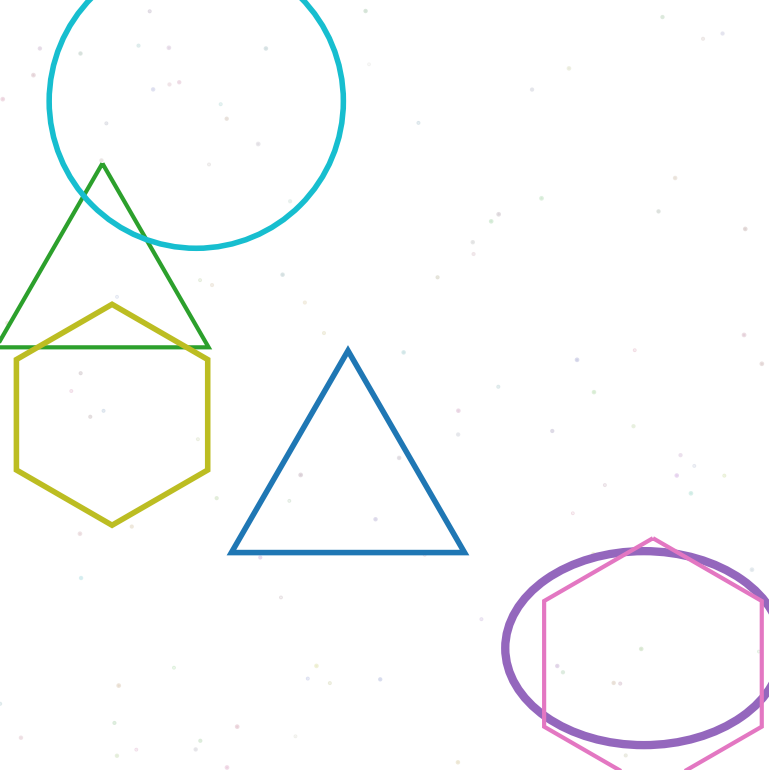[{"shape": "triangle", "thickness": 2, "radius": 0.87, "center": [0.452, 0.37]}, {"shape": "triangle", "thickness": 1.5, "radius": 0.8, "center": [0.133, 0.629]}, {"shape": "oval", "thickness": 3, "radius": 0.9, "center": [0.836, 0.158]}, {"shape": "hexagon", "thickness": 1.5, "radius": 0.82, "center": [0.848, 0.138]}, {"shape": "hexagon", "thickness": 2, "radius": 0.72, "center": [0.146, 0.461]}, {"shape": "circle", "thickness": 2, "radius": 0.96, "center": [0.255, 0.869]}]